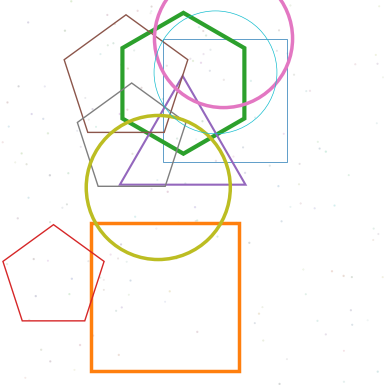[{"shape": "square", "thickness": 0.5, "radius": 0.8, "center": [0.584, 0.74]}, {"shape": "square", "thickness": 2.5, "radius": 0.97, "center": [0.429, 0.229]}, {"shape": "hexagon", "thickness": 3, "radius": 0.91, "center": [0.476, 0.784]}, {"shape": "pentagon", "thickness": 1, "radius": 0.69, "center": [0.139, 0.278]}, {"shape": "triangle", "thickness": 1.5, "radius": 0.94, "center": [0.475, 0.614]}, {"shape": "pentagon", "thickness": 1, "radius": 0.84, "center": [0.327, 0.793]}, {"shape": "circle", "thickness": 2.5, "radius": 0.9, "center": [0.581, 0.9]}, {"shape": "pentagon", "thickness": 1, "radius": 0.74, "center": [0.342, 0.636]}, {"shape": "circle", "thickness": 2.5, "radius": 0.94, "center": [0.411, 0.513]}, {"shape": "circle", "thickness": 0.5, "radius": 0.8, "center": [0.56, 0.812]}]